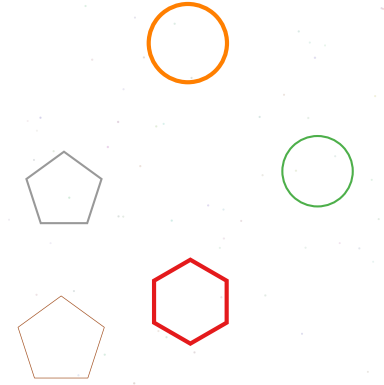[{"shape": "hexagon", "thickness": 3, "radius": 0.54, "center": [0.494, 0.216]}, {"shape": "circle", "thickness": 1.5, "radius": 0.46, "center": [0.825, 0.555]}, {"shape": "circle", "thickness": 3, "radius": 0.51, "center": [0.488, 0.888]}, {"shape": "pentagon", "thickness": 0.5, "radius": 0.59, "center": [0.159, 0.113]}, {"shape": "pentagon", "thickness": 1.5, "radius": 0.51, "center": [0.166, 0.503]}]